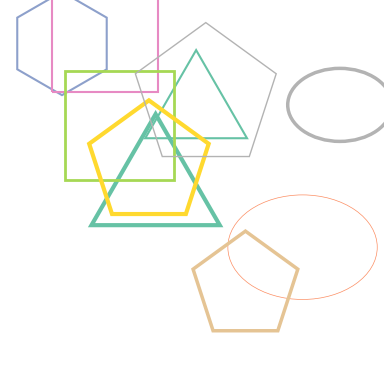[{"shape": "triangle", "thickness": 3, "radius": 0.96, "center": [0.404, 0.511]}, {"shape": "triangle", "thickness": 1.5, "radius": 0.76, "center": [0.509, 0.717]}, {"shape": "oval", "thickness": 0.5, "radius": 0.97, "center": [0.786, 0.358]}, {"shape": "hexagon", "thickness": 1.5, "radius": 0.67, "center": [0.161, 0.887]}, {"shape": "square", "thickness": 1.5, "radius": 0.69, "center": [0.273, 0.899]}, {"shape": "square", "thickness": 2, "radius": 0.71, "center": [0.31, 0.674]}, {"shape": "pentagon", "thickness": 3, "radius": 0.82, "center": [0.387, 0.576]}, {"shape": "pentagon", "thickness": 2.5, "radius": 0.72, "center": [0.638, 0.257]}, {"shape": "pentagon", "thickness": 1, "radius": 0.96, "center": [0.535, 0.749]}, {"shape": "oval", "thickness": 2.5, "radius": 0.68, "center": [0.883, 0.728]}]